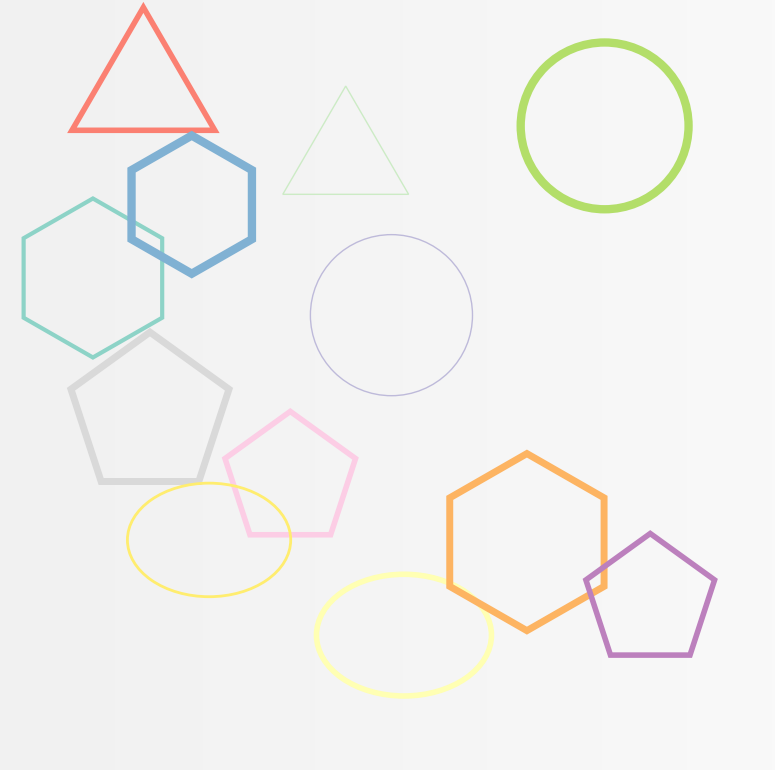[{"shape": "hexagon", "thickness": 1.5, "radius": 0.52, "center": [0.12, 0.639]}, {"shape": "oval", "thickness": 2, "radius": 0.56, "center": [0.521, 0.175]}, {"shape": "circle", "thickness": 0.5, "radius": 0.52, "center": [0.505, 0.591]}, {"shape": "triangle", "thickness": 2, "radius": 0.53, "center": [0.185, 0.884]}, {"shape": "hexagon", "thickness": 3, "radius": 0.45, "center": [0.247, 0.734]}, {"shape": "hexagon", "thickness": 2.5, "radius": 0.57, "center": [0.68, 0.296]}, {"shape": "circle", "thickness": 3, "radius": 0.54, "center": [0.78, 0.837]}, {"shape": "pentagon", "thickness": 2, "radius": 0.44, "center": [0.375, 0.377]}, {"shape": "pentagon", "thickness": 2.5, "radius": 0.54, "center": [0.194, 0.461]}, {"shape": "pentagon", "thickness": 2, "radius": 0.44, "center": [0.839, 0.22]}, {"shape": "triangle", "thickness": 0.5, "radius": 0.47, "center": [0.446, 0.794]}, {"shape": "oval", "thickness": 1, "radius": 0.53, "center": [0.27, 0.299]}]